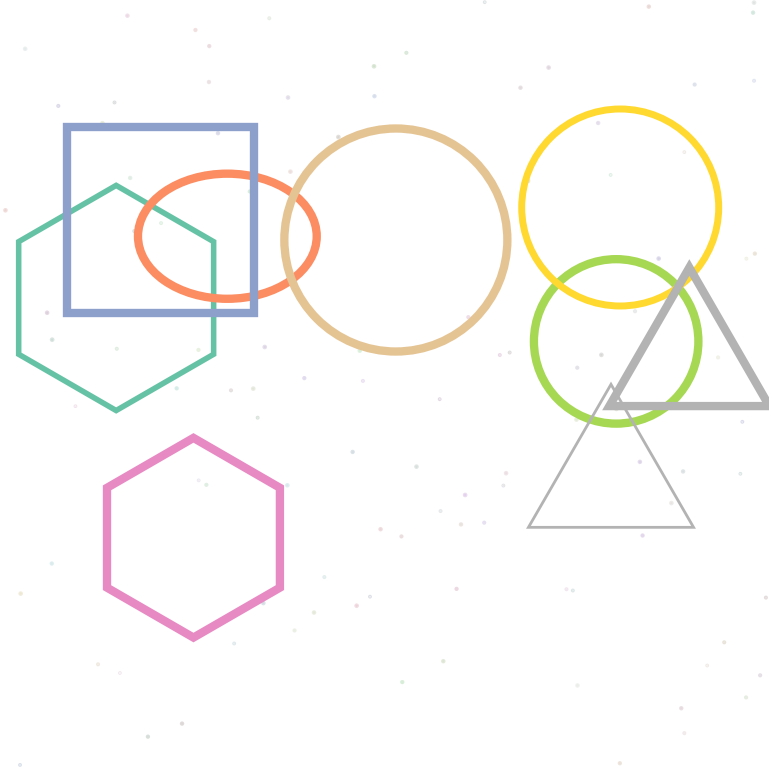[{"shape": "hexagon", "thickness": 2, "radius": 0.73, "center": [0.151, 0.613]}, {"shape": "oval", "thickness": 3, "radius": 0.58, "center": [0.295, 0.693]}, {"shape": "square", "thickness": 3, "radius": 0.6, "center": [0.209, 0.714]}, {"shape": "hexagon", "thickness": 3, "radius": 0.65, "center": [0.251, 0.302]}, {"shape": "circle", "thickness": 3, "radius": 0.53, "center": [0.8, 0.557]}, {"shape": "circle", "thickness": 2.5, "radius": 0.64, "center": [0.805, 0.731]}, {"shape": "circle", "thickness": 3, "radius": 0.72, "center": [0.514, 0.688]}, {"shape": "triangle", "thickness": 1, "radius": 0.62, "center": [0.794, 0.377]}, {"shape": "triangle", "thickness": 3, "radius": 0.6, "center": [0.895, 0.533]}]